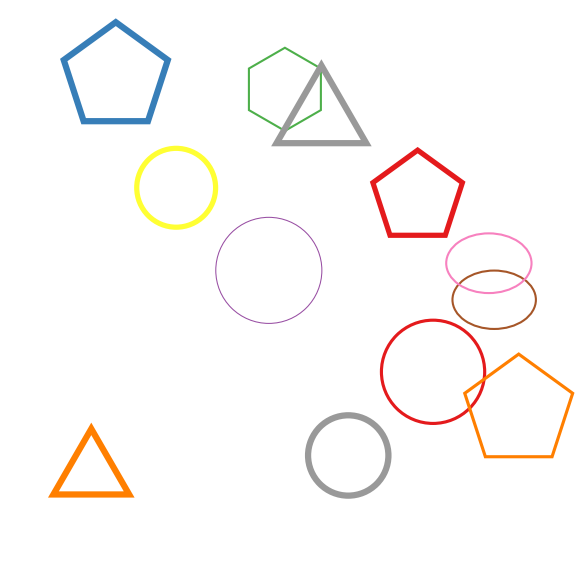[{"shape": "circle", "thickness": 1.5, "radius": 0.45, "center": [0.75, 0.355]}, {"shape": "pentagon", "thickness": 2.5, "radius": 0.41, "center": [0.723, 0.658]}, {"shape": "pentagon", "thickness": 3, "radius": 0.47, "center": [0.2, 0.866]}, {"shape": "hexagon", "thickness": 1, "radius": 0.36, "center": [0.493, 0.844]}, {"shape": "circle", "thickness": 0.5, "radius": 0.46, "center": [0.465, 0.531]}, {"shape": "pentagon", "thickness": 1.5, "radius": 0.49, "center": [0.898, 0.288]}, {"shape": "triangle", "thickness": 3, "radius": 0.38, "center": [0.158, 0.181]}, {"shape": "circle", "thickness": 2.5, "radius": 0.34, "center": [0.305, 0.674]}, {"shape": "oval", "thickness": 1, "radius": 0.36, "center": [0.856, 0.48]}, {"shape": "oval", "thickness": 1, "radius": 0.37, "center": [0.847, 0.543]}, {"shape": "triangle", "thickness": 3, "radius": 0.45, "center": [0.557, 0.796]}, {"shape": "circle", "thickness": 3, "radius": 0.35, "center": [0.603, 0.21]}]